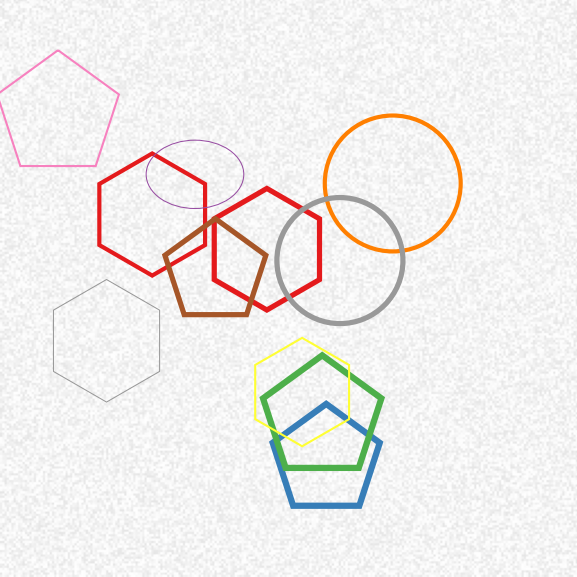[{"shape": "hexagon", "thickness": 2, "radius": 0.53, "center": [0.264, 0.628]}, {"shape": "hexagon", "thickness": 2.5, "radius": 0.53, "center": [0.462, 0.568]}, {"shape": "pentagon", "thickness": 3, "radius": 0.49, "center": [0.565, 0.202]}, {"shape": "pentagon", "thickness": 3, "radius": 0.54, "center": [0.558, 0.276]}, {"shape": "oval", "thickness": 0.5, "radius": 0.42, "center": [0.338, 0.697]}, {"shape": "circle", "thickness": 2, "radius": 0.59, "center": [0.68, 0.681]}, {"shape": "hexagon", "thickness": 1, "radius": 0.47, "center": [0.523, 0.32]}, {"shape": "pentagon", "thickness": 2.5, "radius": 0.46, "center": [0.373, 0.529]}, {"shape": "pentagon", "thickness": 1, "radius": 0.55, "center": [0.1, 0.801]}, {"shape": "hexagon", "thickness": 0.5, "radius": 0.53, "center": [0.184, 0.409]}, {"shape": "circle", "thickness": 2.5, "radius": 0.55, "center": [0.589, 0.548]}]